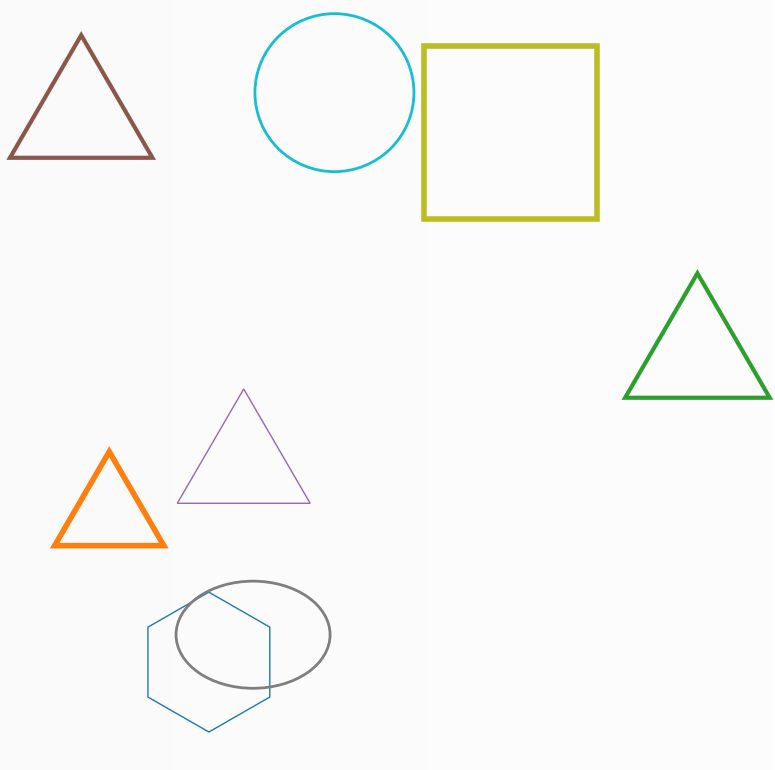[{"shape": "hexagon", "thickness": 0.5, "radius": 0.45, "center": [0.27, 0.14]}, {"shape": "triangle", "thickness": 2, "radius": 0.41, "center": [0.141, 0.332]}, {"shape": "triangle", "thickness": 1.5, "radius": 0.54, "center": [0.9, 0.537]}, {"shape": "triangle", "thickness": 0.5, "radius": 0.49, "center": [0.314, 0.396]}, {"shape": "triangle", "thickness": 1.5, "radius": 0.53, "center": [0.105, 0.848]}, {"shape": "oval", "thickness": 1, "radius": 0.5, "center": [0.327, 0.176]}, {"shape": "square", "thickness": 2, "radius": 0.56, "center": [0.659, 0.828]}, {"shape": "circle", "thickness": 1, "radius": 0.51, "center": [0.432, 0.88]}]